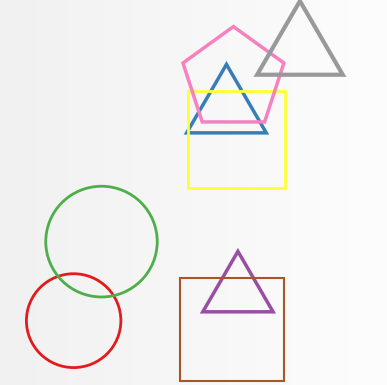[{"shape": "circle", "thickness": 2, "radius": 0.61, "center": [0.19, 0.167]}, {"shape": "triangle", "thickness": 2.5, "radius": 0.59, "center": [0.584, 0.714]}, {"shape": "circle", "thickness": 2, "radius": 0.72, "center": [0.262, 0.372]}, {"shape": "triangle", "thickness": 2.5, "radius": 0.52, "center": [0.614, 0.242]}, {"shape": "square", "thickness": 2, "radius": 0.63, "center": [0.61, 0.638]}, {"shape": "square", "thickness": 1.5, "radius": 0.67, "center": [0.599, 0.144]}, {"shape": "pentagon", "thickness": 2.5, "radius": 0.68, "center": [0.602, 0.794]}, {"shape": "triangle", "thickness": 3, "radius": 0.64, "center": [0.774, 0.87]}]